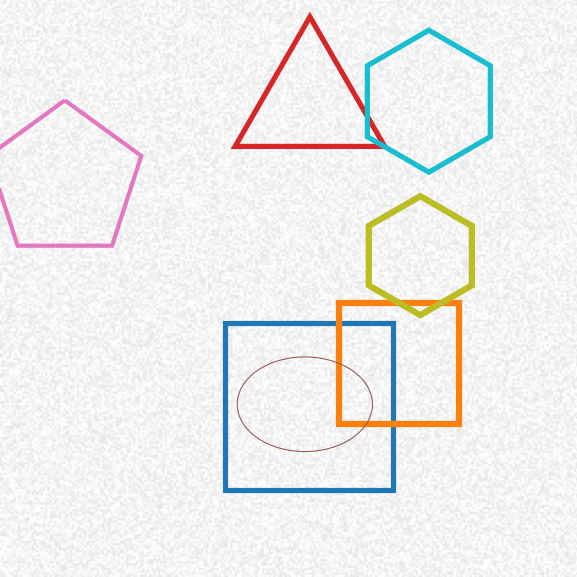[{"shape": "square", "thickness": 2.5, "radius": 0.73, "center": [0.535, 0.295]}, {"shape": "square", "thickness": 3, "radius": 0.52, "center": [0.691, 0.37]}, {"shape": "triangle", "thickness": 2.5, "radius": 0.75, "center": [0.537, 0.82]}, {"shape": "oval", "thickness": 0.5, "radius": 0.59, "center": [0.528, 0.299]}, {"shape": "pentagon", "thickness": 2, "radius": 0.7, "center": [0.112, 0.686]}, {"shape": "hexagon", "thickness": 3, "radius": 0.52, "center": [0.728, 0.556]}, {"shape": "hexagon", "thickness": 2.5, "radius": 0.61, "center": [0.743, 0.824]}]